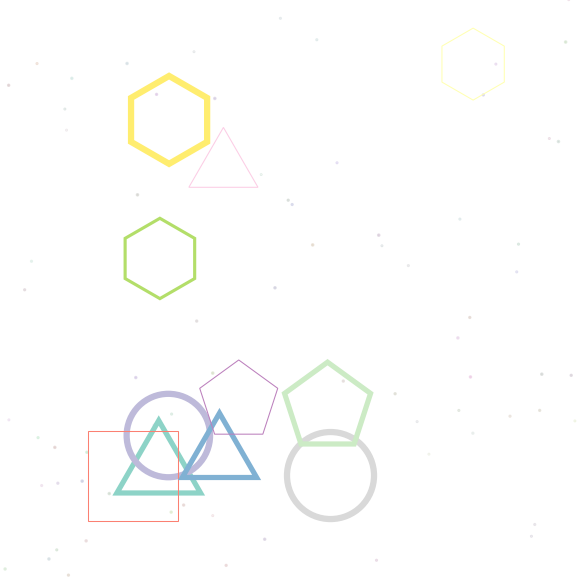[{"shape": "triangle", "thickness": 2.5, "radius": 0.42, "center": [0.275, 0.187]}, {"shape": "hexagon", "thickness": 0.5, "radius": 0.31, "center": [0.819, 0.888]}, {"shape": "circle", "thickness": 3, "radius": 0.36, "center": [0.292, 0.245]}, {"shape": "square", "thickness": 0.5, "radius": 0.39, "center": [0.231, 0.175]}, {"shape": "triangle", "thickness": 2.5, "radius": 0.37, "center": [0.38, 0.209]}, {"shape": "hexagon", "thickness": 1.5, "radius": 0.35, "center": [0.277, 0.552]}, {"shape": "triangle", "thickness": 0.5, "radius": 0.35, "center": [0.387, 0.709]}, {"shape": "circle", "thickness": 3, "radius": 0.38, "center": [0.572, 0.176]}, {"shape": "pentagon", "thickness": 0.5, "radius": 0.36, "center": [0.413, 0.305]}, {"shape": "pentagon", "thickness": 2.5, "radius": 0.39, "center": [0.567, 0.294]}, {"shape": "hexagon", "thickness": 3, "radius": 0.38, "center": [0.293, 0.792]}]